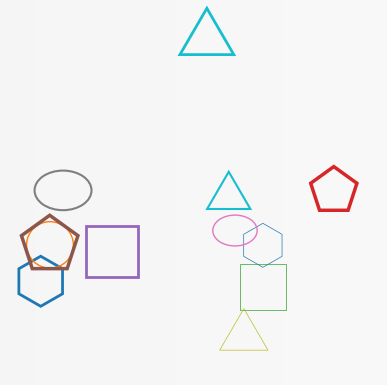[{"shape": "hexagon", "thickness": 0.5, "radius": 0.29, "center": [0.678, 0.363]}, {"shape": "hexagon", "thickness": 2, "radius": 0.33, "center": [0.105, 0.269]}, {"shape": "circle", "thickness": 1, "radius": 0.3, "center": [0.129, 0.364]}, {"shape": "square", "thickness": 0.5, "radius": 0.3, "center": [0.679, 0.254]}, {"shape": "pentagon", "thickness": 2.5, "radius": 0.31, "center": [0.861, 0.505]}, {"shape": "square", "thickness": 2, "radius": 0.34, "center": [0.288, 0.347]}, {"shape": "pentagon", "thickness": 2.5, "radius": 0.38, "center": [0.128, 0.364]}, {"shape": "oval", "thickness": 1, "radius": 0.29, "center": [0.606, 0.401]}, {"shape": "oval", "thickness": 1.5, "radius": 0.37, "center": [0.163, 0.505]}, {"shape": "triangle", "thickness": 0.5, "radius": 0.36, "center": [0.629, 0.126]}, {"shape": "triangle", "thickness": 1.5, "radius": 0.32, "center": [0.59, 0.489]}, {"shape": "triangle", "thickness": 2, "radius": 0.4, "center": [0.534, 0.898]}]